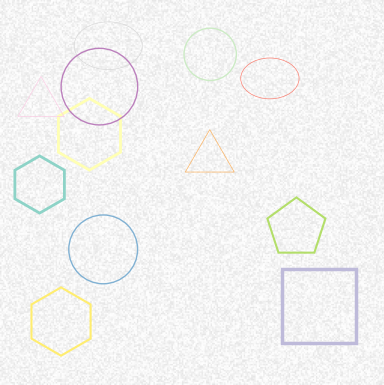[{"shape": "hexagon", "thickness": 2, "radius": 0.37, "center": [0.103, 0.521]}, {"shape": "hexagon", "thickness": 2, "radius": 0.47, "center": [0.232, 0.651]}, {"shape": "square", "thickness": 2.5, "radius": 0.48, "center": [0.829, 0.205]}, {"shape": "oval", "thickness": 0.5, "radius": 0.38, "center": [0.701, 0.796]}, {"shape": "circle", "thickness": 1, "radius": 0.45, "center": [0.268, 0.352]}, {"shape": "triangle", "thickness": 0.5, "radius": 0.37, "center": [0.545, 0.59]}, {"shape": "pentagon", "thickness": 1.5, "radius": 0.4, "center": [0.77, 0.408]}, {"shape": "triangle", "thickness": 0.5, "radius": 0.35, "center": [0.106, 0.732]}, {"shape": "oval", "thickness": 0.5, "radius": 0.44, "center": [0.281, 0.881]}, {"shape": "circle", "thickness": 1, "radius": 0.5, "center": [0.258, 0.775]}, {"shape": "circle", "thickness": 1, "radius": 0.34, "center": [0.546, 0.859]}, {"shape": "hexagon", "thickness": 1.5, "radius": 0.44, "center": [0.159, 0.165]}]